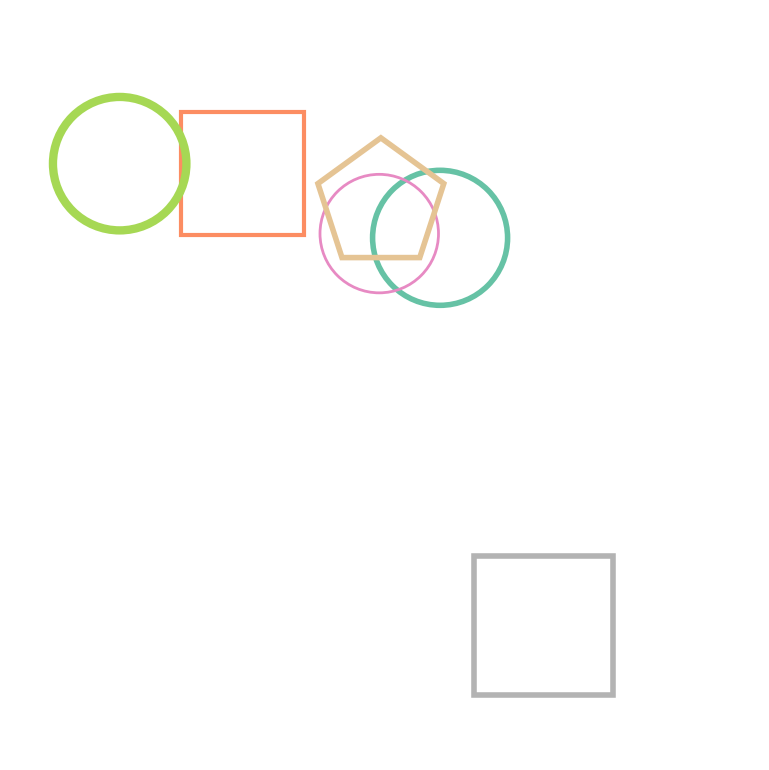[{"shape": "circle", "thickness": 2, "radius": 0.44, "center": [0.572, 0.691]}, {"shape": "square", "thickness": 1.5, "radius": 0.4, "center": [0.315, 0.775]}, {"shape": "circle", "thickness": 1, "radius": 0.38, "center": [0.493, 0.697]}, {"shape": "circle", "thickness": 3, "radius": 0.43, "center": [0.155, 0.787]}, {"shape": "pentagon", "thickness": 2, "radius": 0.43, "center": [0.495, 0.735]}, {"shape": "square", "thickness": 2, "radius": 0.45, "center": [0.706, 0.187]}]